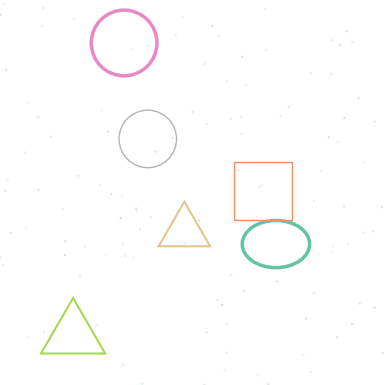[{"shape": "oval", "thickness": 2.5, "radius": 0.44, "center": [0.717, 0.366]}, {"shape": "square", "thickness": 1, "radius": 0.37, "center": [0.684, 0.503]}, {"shape": "circle", "thickness": 2.5, "radius": 0.43, "center": [0.322, 0.888]}, {"shape": "triangle", "thickness": 1.5, "radius": 0.48, "center": [0.19, 0.13]}, {"shape": "triangle", "thickness": 1.5, "radius": 0.39, "center": [0.479, 0.399]}, {"shape": "circle", "thickness": 1, "radius": 0.37, "center": [0.384, 0.639]}]